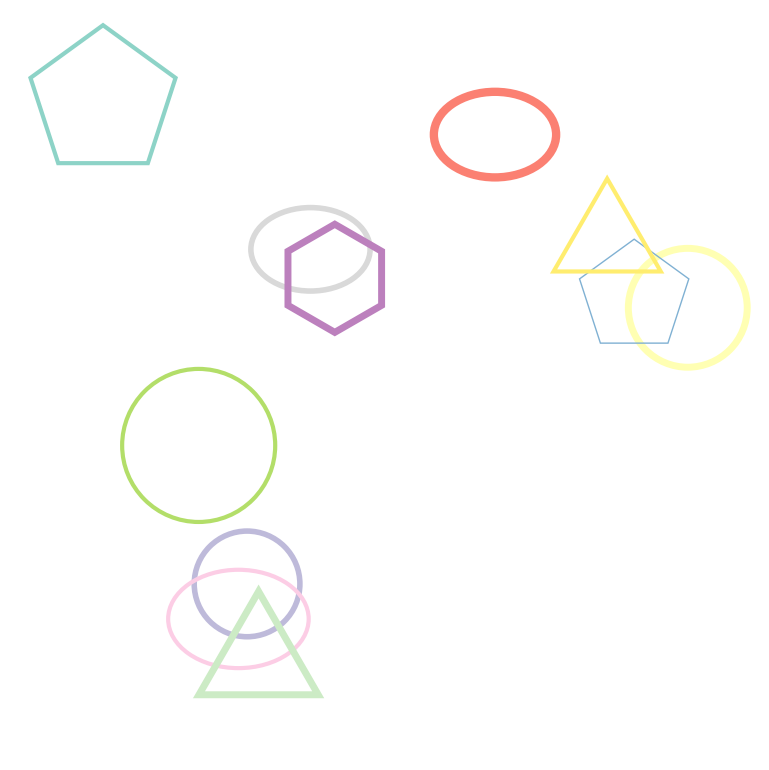[{"shape": "pentagon", "thickness": 1.5, "radius": 0.5, "center": [0.134, 0.868]}, {"shape": "circle", "thickness": 2.5, "radius": 0.39, "center": [0.893, 0.6]}, {"shape": "circle", "thickness": 2, "radius": 0.34, "center": [0.321, 0.242]}, {"shape": "oval", "thickness": 3, "radius": 0.4, "center": [0.643, 0.825]}, {"shape": "pentagon", "thickness": 0.5, "radius": 0.37, "center": [0.824, 0.615]}, {"shape": "circle", "thickness": 1.5, "radius": 0.5, "center": [0.258, 0.422]}, {"shape": "oval", "thickness": 1.5, "radius": 0.46, "center": [0.31, 0.196]}, {"shape": "oval", "thickness": 2, "radius": 0.39, "center": [0.403, 0.676]}, {"shape": "hexagon", "thickness": 2.5, "radius": 0.35, "center": [0.435, 0.639]}, {"shape": "triangle", "thickness": 2.5, "radius": 0.45, "center": [0.336, 0.142]}, {"shape": "triangle", "thickness": 1.5, "radius": 0.4, "center": [0.789, 0.688]}]